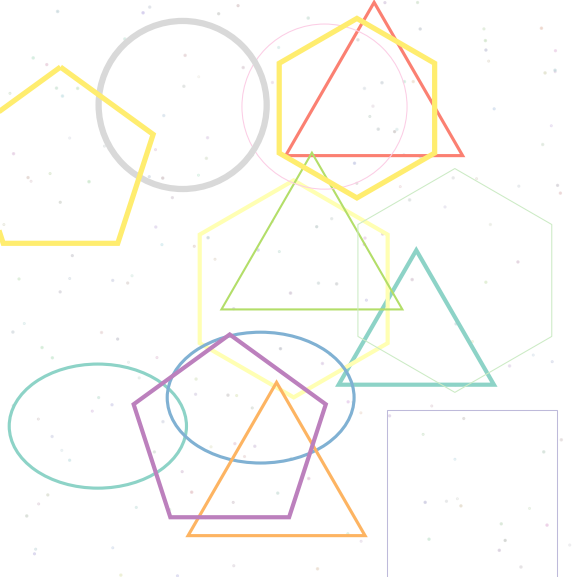[{"shape": "oval", "thickness": 1.5, "radius": 0.77, "center": [0.169, 0.261]}, {"shape": "triangle", "thickness": 2, "radius": 0.78, "center": [0.721, 0.411]}, {"shape": "hexagon", "thickness": 2, "radius": 0.94, "center": [0.509, 0.499]}, {"shape": "square", "thickness": 0.5, "radius": 0.74, "center": [0.817, 0.142]}, {"shape": "triangle", "thickness": 1.5, "radius": 0.88, "center": [0.648, 0.818]}, {"shape": "oval", "thickness": 1.5, "radius": 0.81, "center": [0.451, 0.311]}, {"shape": "triangle", "thickness": 1.5, "radius": 0.88, "center": [0.479, 0.16]}, {"shape": "triangle", "thickness": 1, "radius": 0.9, "center": [0.54, 0.554]}, {"shape": "circle", "thickness": 0.5, "radius": 0.71, "center": [0.562, 0.815]}, {"shape": "circle", "thickness": 3, "radius": 0.73, "center": [0.316, 0.817]}, {"shape": "pentagon", "thickness": 2, "radius": 0.87, "center": [0.398, 0.245]}, {"shape": "hexagon", "thickness": 0.5, "radius": 0.97, "center": [0.788, 0.513]}, {"shape": "hexagon", "thickness": 2.5, "radius": 0.78, "center": [0.618, 0.812]}, {"shape": "pentagon", "thickness": 2.5, "radius": 0.84, "center": [0.105, 0.714]}]